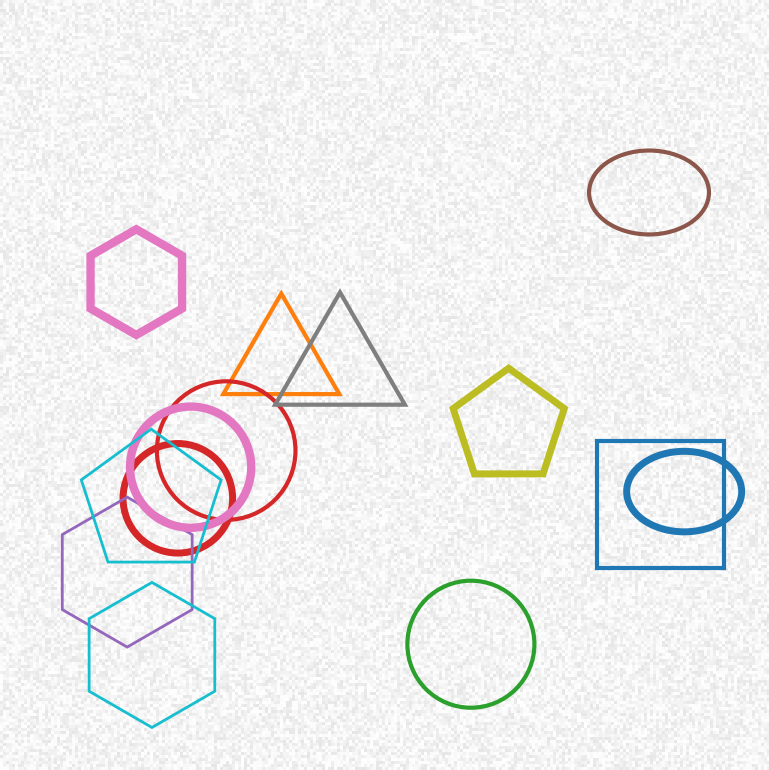[{"shape": "square", "thickness": 1.5, "radius": 0.41, "center": [0.858, 0.345]}, {"shape": "oval", "thickness": 2.5, "radius": 0.37, "center": [0.889, 0.362]}, {"shape": "triangle", "thickness": 1.5, "radius": 0.43, "center": [0.365, 0.532]}, {"shape": "circle", "thickness": 1.5, "radius": 0.41, "center": [0.612, 0.163]}, {"shape": "circle", "thickness": 1.5, "radius": 0.45, "center": [0.294, 0.415]}, {"shape": "circle", "thickness": 2.5, "radius": 0.36, "center": [0.231, 0.353]}, {"shape": "hexagon", "thickness": 1, "radius": 0.49, "center": [0.165, 0.257]}, {"shape": "oval", "thickness": 1.5, "radius": 0.39, "center": [0.843, 0.75]}, {"shape": "hexagon", "thickness": 3, "radius": 0.34, "center": [0.177, 0.634]}, {"shape": "circle", "thickness": 3, "radius": 0.39, "center": [0.248, 0.393]}, {"shape": "triangle", "thickness": 1.5, "radius": 0.49, "center": [0.442, 0.523]}, {"shape": "pentagon", "thickness": 2.5, "radius": 0.38, "center": [0.661, 0.446]}, {"shape": "pentagon", "thickness": 1, "radius": 0.48, "center": [0.196, 0.347]}, {"shape": "hexagon", "thickness": 1, "radius": 0.47, "center": [0.197, 0.149]}]